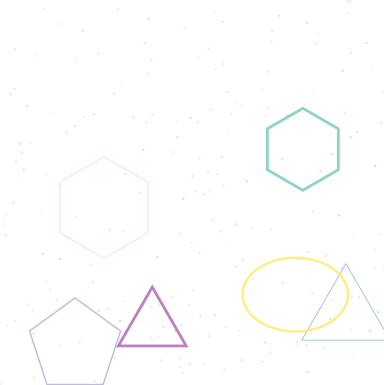[{"shape": "hexagon", "thickness": 2, "radius": 0.53, "center": [0.787, 0.612]}, {"shape": "pentagon", "thickness": 1, "radius": 0.62, "center": [0.195, 0.102]}, {"shape": "triangle", "thickness": 0.5, "radius": 0.66, "center": [0.899, 0.183]}, {"shape": "hexagon", "thickness": 0.5, "radius": 0.66, "center": [0.27, 0.461]}, {"shape": "triangle", "thickness": 2, "radius": 0.51, "center": [0.395, 0.152]}, {"shape": "oval", "thickness": 1.5, "radius": 0.68, "center": [0.767, 0.235]}]